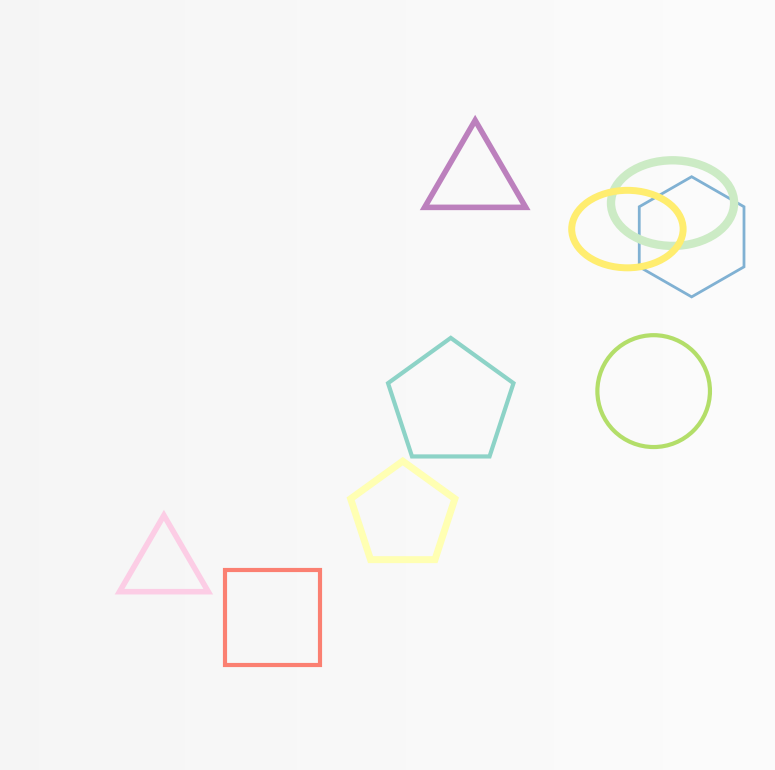[{"shape": "pentagon", "thickness": 1.5, "radius": 0.43, "center": [0.582, 0.476]}, {"shape": "pentagon", "thickness": 2.5, "radius": 0.35, "center": [0.52, 0.33]}, {"shape": "square", "thickness": 1.5, "radius": 0.31, "center": [0.352, 0.198]}, {"shape": "hexagon", "thickness": 1, "radius": 0.39, "center": [0.892, 0.692]}, {"shape": "circle", "thickness": 1.5, "radius": 0.36, "center": [0.843, 0.492]}, {"shape": "triangle", "thickness": 2, "radius": 0.33, "center": [0.211, 0.265]}, {"shape": "triangle", "thickness": 2, "radius": 0.38, "center": [0.613, 0.768]}, {"shape": "oval", "thickness": 3, "radius": 0.4, "center": [0.868, 0.736]}, {"shape": "oval", "thickness": 2.5, "radius": 0.36, "center": [0.81, 0.703]}]